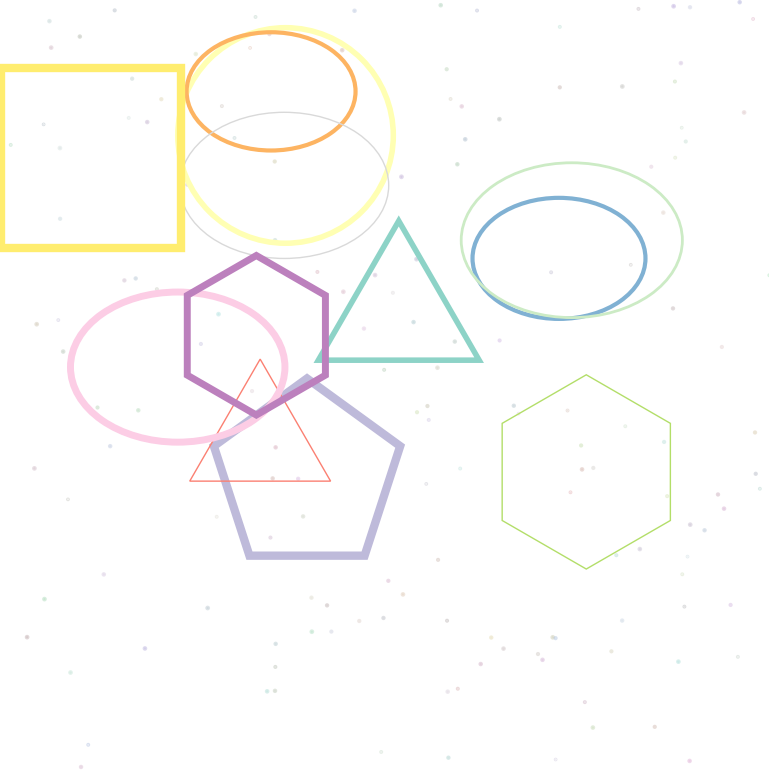[{"shape": "triangle", "thickness": 2, "radius": 0.6, "center": [0.518, 0.593]}, {"shape": "circle", "thickness": 2, "radius": 0.7, "center": [0.371, 0.824]}, {"shape": "pentagon", "thickness": 3, "radius": 0.64, "center": [0.399, 0.381]}, {"shape": "triangle", "thickness": 0.5, "radius": 0.53, "center": [0.338, 0.428]}, {"shape": "oval", "thickness": 1.5, "radius": 0.56, "center": [0.726, 0.664]}, {"shape": "oval", "thickness": 1.5, "radius": 0.55, "center": [0.352, 0.881]}, {"shape": "hexagon", "thickness": 0.5, "radius": 0.63, "center": [0.761, 0.387]}, {"shape": "oval", "thickness": 2.5, "radius": 0.7, "center": [0.231, 0.523]}, {"shape": "oval", "thickness": 0.5, "radius": 0.68, "center": [0.369, 0.759]}, {"shape": "hexagon", "thickness": 2.5, "radius": 0.52, "center": [0.333, 0.565]}, {"shape": "oval", "thickness": 1, "radius": 0.72, "center": [0.743, 0.688]}, {"shape": "square", "thickness": 3, "radius": 0.58, "center": [0.118, 0.795]}]